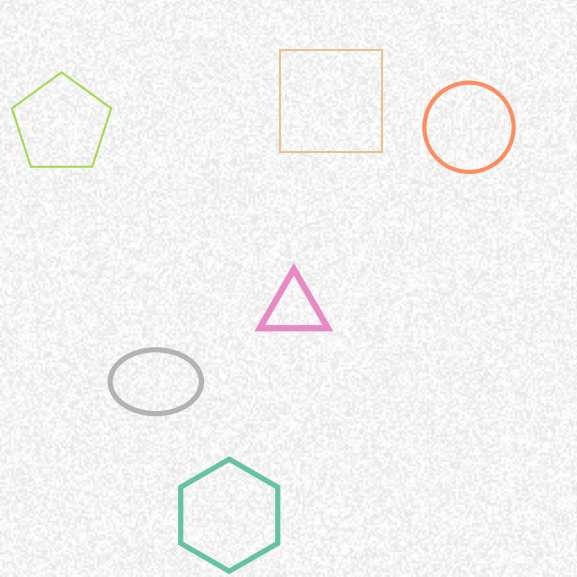[{"shape": "hexagon", "thickness": 2.5, "radius": 0.49, "center": [0.397, 0.107]}, {"shape": "circle", "thickness": 2, "radius": 0.39, "center": [0.812, 0.779]}, {"shape": "triangle", "thickness": 3, "radius": 0.34, "center": [0.509, 0.465]}, {"shape": "pentagon", "thickness": 1, "radius": 0.45, "center": [0.107, 0.784]}, {"shape": "square", "thickness": 1, "radius": 0.44, "center": [0.574, 0.824]}, {"shape": "oval", "thickness": 2.5, "radius": 0.4, "center": [0.27, 0.338]}]